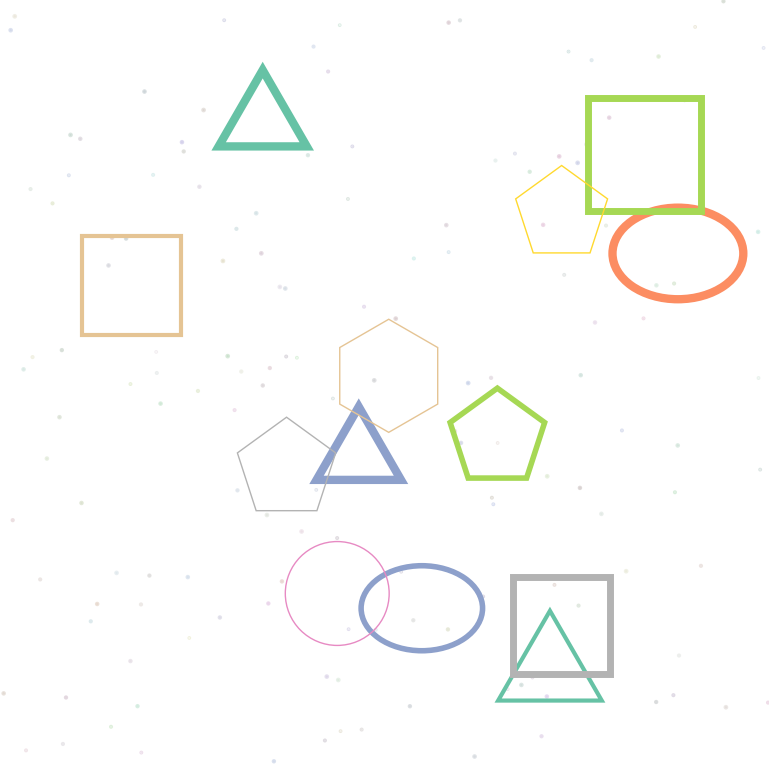[{"shape": "triangle", "thickness": 1.5, "radius": 0.39, "center": [0.714, 0.129]}, {"shape": "triangle", "thickness": 3, "radius": 0.33, "center": [0.341, 0.843]}, {"shape": "oval", "thickness": 3, "radius": 0.42, "center": [0.88, 0.671]}, {"shape": "oval", "thickness": 2, "radius": 0.39, "center": [0.548, 0.21]}, {"shape": "triangle", "thickness": 3, "radius": 0.32, "center": [0.466, 0.408]}, {"shape": "circle", "thickness": 0.5, "radius": 0.34, "center": [0.438, 0.229]}, {"shape": "square", "thickness": 2.5, "radius": 0.37, "center": [0.837, 0.8]}, {"shape": "pentagon", "thickness": 2, "radius": 0.32, "center": [0.646, 0.431]}, {"shape": "pentagon", "thickness": 0.5, "radius": 0.31, "center": [0.729, 0.722]}, {"shape": "hexagon", "thickness": 0.5, "radius": 0.37, "center": [0.505, 0.512]}, {"shape": "square", "thickness": 1.5, "radius": 0.32, "center": [0.171, 0.629]}, {"shape": "pentagon", "thickness": 0.5, "radius": 0.34, "center": [0.372, 0.391]}, {"shape": "square", "thickness": 2.5, "radius": 0.31, "center": [0.729, 0.188]}]